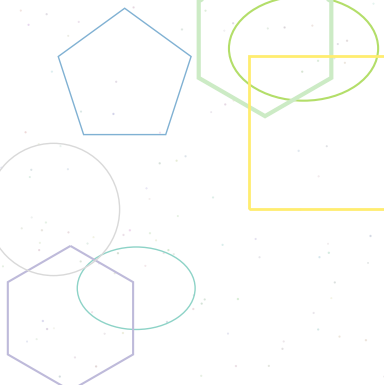[{"shape": "oval", "thickness": 1, "radius": 0.77, "center": [0.354, 0.251]}, {"shape": "hexagon", "thickness": 1.5, "radius": 0.94, "center": [0.183, 0.173]}, {"shape": "pentagon", "thickness": 1, "radius": 0.91, "center": [0.324, 0.797]}, {"shape": "oval", "thickness": 1.5, "radius": 0.97, "center": [0.788, 0.874]}, {"shape": "circle", "thickness": 1, "radius": 0.86, "center": [0.139, 0.456]}, {"shape": "hexagon", "thickness": 3, "radius": 0.99, "center": [0.688, 0.897]}, {"shape": "square", "thickness": 2, "radius": 1.0, "center": [0.847, 0.656]}]